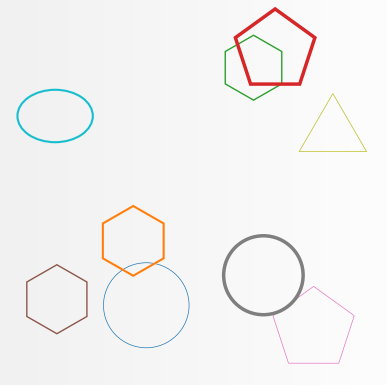[{"shape": "circle", "thickness": 0.5, "radius": 0.55, "center": [0.378, 0.207]}, {"shape": "hexagon", "thickness": 1.5, "radius": 0.45, "center": [0.344, 0.374]}, {"shape": "hexagon", "thickness": 1, "radius": 0.42, "center": [0.654, 0.824]}, {"shape": "pentagon", "thickness": 2.5, "radius": 0.54, "center": [0.71, 0.869]}, {"shape": "hexagon", "thickness": 1, "radius": 0.45, "center": [0.147, 0.223]}, {"shape": "pentagon", "thickness": 0.5, "radius": 0.55, "center": [0.809, 0.146]}, {"shape": "circle", "thickness": 2.5, "radius": 0.51, "center": [0.68, 0.285]}, {"shape": "triangle", "thickness": 0.5, "radius": 0.5, "center": [0.859, 0.656]}, {"shape": "oval", "thickness": 1.5, "radius": 0.49, "center": [0.142, 0.699]}]